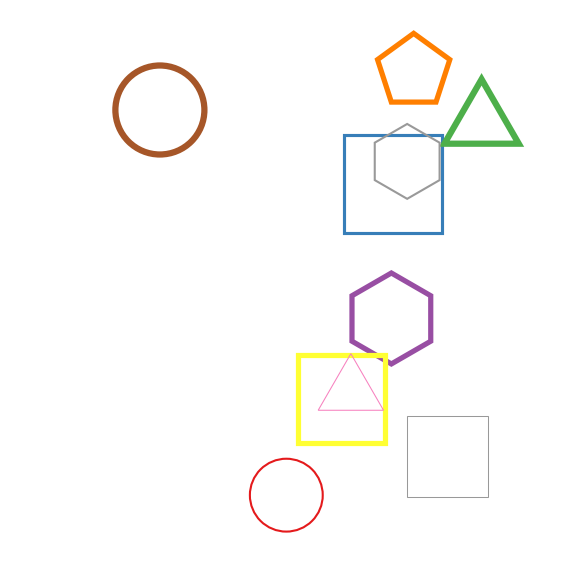[{"shape": "circle", "thickness": 1, "radius": 0.32, "center": [0.496, 0.142]}, {"shape": "square", "thickness": 1.5, "radius": 0.42, "center": [0.681, 0.68]}, {"shape": "triangle", "thickness": 3, "radius": 0.37, "center": [0.834, 0.787]}, {"shape": "hexagon", "thickness": 2.5, "radius": 0.39, "center": [0.678, 0.448]}, {"shape": "pentagon", "thickness": 2.5, "radius": 0.33, "center": [0.716, 0.876]}, {"shape": "square", "thickness": 2.5, "radius": 0.38, "center": [0.591, 0.309]}, {"shape": "circle", "thickness": 3, "radius": 0.39, "center": [0.277, 0.809]}, {"shape": "triangle", "thickness": 0.5, "radius": 0.33, "center": [0.608, 0.321]}, {"shape": "hexagon", "thickness": 1, "radius": 0.32, "center": [0.705, 0.72]}, {"shape": "square", "thickness": 0.5, "radius": 0.35, "center": [0.775, 0.209]}]